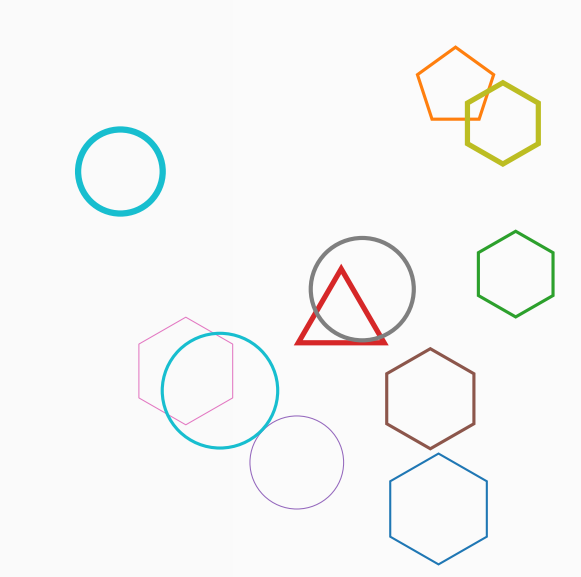[{"shape": "hexagon", "thickness": 1, "radius": 0.48, "center": [0.754, 0.118]}, {"shape": "pentagon", "thickness": 1.5, "radius": 0.34, "center": [0.784, 0.849]}, {"shape": "hexagon", "thickness": 1.5, "radius": 0.37, "center": [0.887, 0.524]}, {"shape": "triangle", "thickness": 2.5, "radius": 0.43, "center": [0.587, 0.448]}, {"shape": "circle", "thickness": 0.5, "radius": 0.4, "center": [0.511, 0.198]}, {"shape": "hexagon", "thickness": 1.5, "radius": 0.43, "center": [0.74, 0.309]}, {"shape": "hexagon", "thickness": 0.5, "radius": 0.47, "center": [0.32, 0.357]}, {"shape": "circle", "thickness": 2, "radius": 0.44, "center": [0.623, 0.498]}, {"shape": "hexagon", "thickness": 2.5, "radius": 0.35, "center": [0.865, 0.786]}, {"shape": "circle", "thickness": 1.5, "radius": 0.5, "center": [0.378, 0.323]}, {"shape": "circle", "thickness": 3, "radius": 0.36, "center": [0.207, 0.702]}]